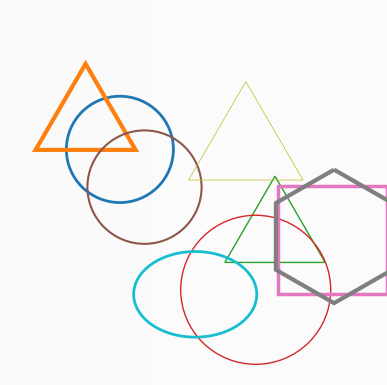[{"shape": "circle", "thickness": 2, "radius": 0.69, "center": [0.309, 0.612]}, {"shape": "triangle", "thickness": 3, "radius": 0.75, "center": [0.221, 0.685]}, {"shape": "triangle", "thickness": 1, "radius": 0.75, "center": [0.71, 0.393]}, {"shape": "circle", "thickness": 1, "radius": 0.97, "center": [0.66, 0.247]}, {"shape": "circle", "thickness": 1.5, "radius": 0.74, "center": [0.373, 0.514]}, {"shape": "square", "thickness": 2.5, "radius": 0.7, "center": [0.859, 0.376]}, {"shape": "hexagon", "thickness": 3, "radius": 0.87, "center": [0.862, 0.386]}, {"shape": "triangle", "thickness": 0.5, "radius": 0.85, "center": [0.634, 0.618]}, {"shape": "oval", "thickness": 2, "radius": 0.79, "center": [0.504, 0.235]}]